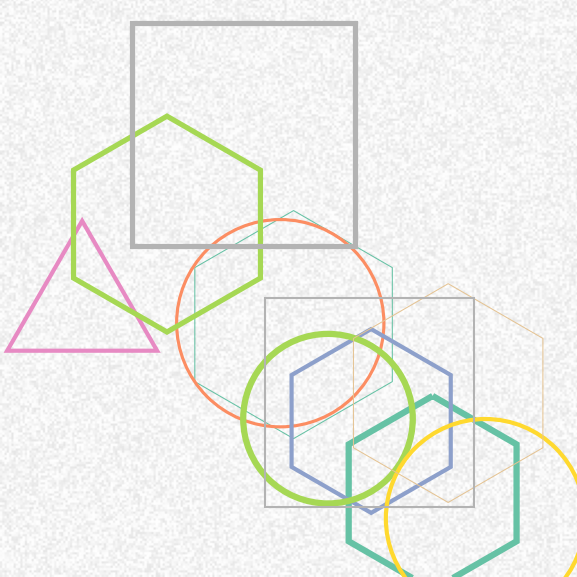[{"shape": "hexagon", "thickness": 0.5, "radius": 0.99, "center": [0.508, 0.437]}, {"shape": "hexagon", "thickness": 3, "radius": 0.84, "center": [0.749, 0.146]}, {"shape": "circle", "thickness": 1.5, "radius": 0.9, "center": [0.485, 0.439]}, {"shape": "hexagon", "thickness": 2, "radius": 0.8, "center": [0.643, 0.27]}, {"shape": "triangle", "thickness": 2, "radius": 0.75, "center": [0.142, 0.467]}, {"shape": "hexagon", "thickness": 2.5, "radius": 0.93, "center": [0.289, 0.611]}, {"shape": "circle", "thickness": 3, "radius": 0.73, "center": [0.568, 0.274]}, {"shape": "circle", "thickness": 2, "radius": 0.86, "center": [0.84, 0.101]}, {"shape": "hexagon", "thickness": 0.5, "radius": 0.95, "center": [0.776, 0.318]}, {"shape": "square", "thickness": 2.5, "radius": 0.96, "center": [0.422, 0.766]}, {"shape": "square", "thickness": 1, "radius": 0.9, "center": [0.64, 0.303]}]